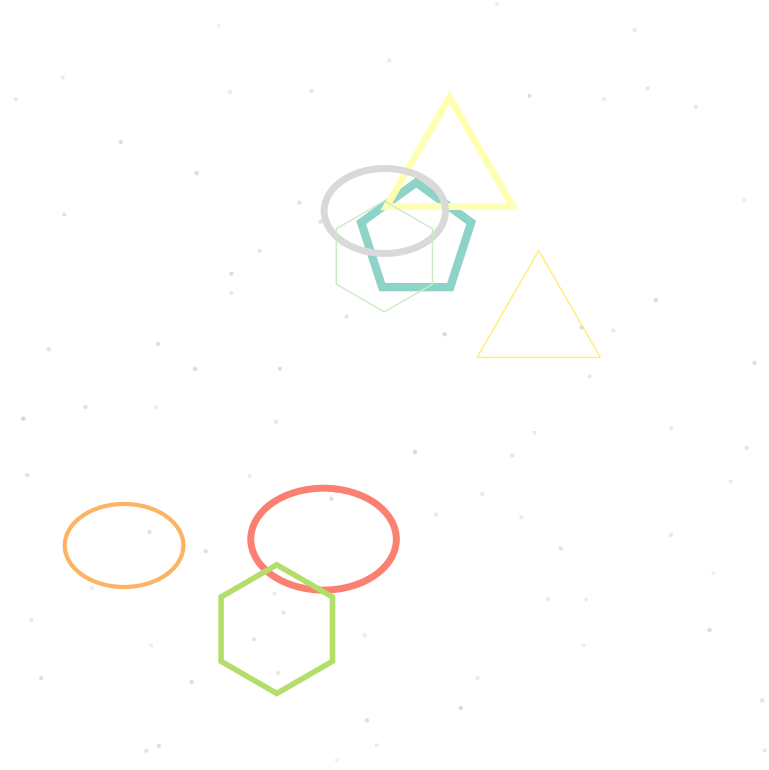[{"shape": "pentagon", "thickness": 3, "radius": 0.38, "center": [0.541, 0.688]}, {"shape": "triangle", "thickness": 2.5, "radius": 0.47, "center": [0.584, 0.779]}, {"shape": "oval", "thickness": 2.5, "radius": 0.47, "center": [0.42, 0.3]}, {"shape": "oval", "thickness": 1.5, "radius": 0.39, "center": [0.161, 0.292]}, {"shape": "hexagon", "thickness": 2, "radius": 0.42, "center": [0.359, 0.183]}, {"shape": "oval", "thickness": 2.5, "radius": 0.39, "center": [0.5, 0.726]}, {"shape": "hexagon", "thickness": 0.5, "radius": 0.36, "center": [0.499, 0.667]}, {"shape": "triangle", "thickness": 0.5, "radius": 0.46, "center": [0.7, 0.582]}]